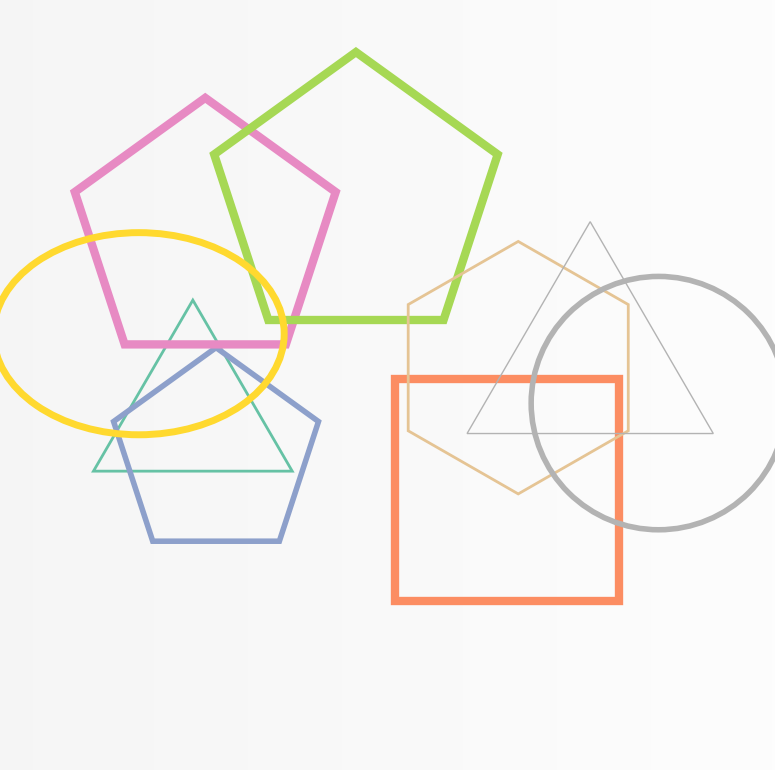[{"shape": "triangle", "thickness": 1, "radius": 0.74, "center": [0.249, 0.462]}, {"shape": "square", "thickness": 3, "radius": 0.72, "center": [0.654, 0.363]}, {"shape": "pentagon", "thickness": 2, "radius": 0.69, "center": [0.279, 0.41]}, {"shape": "pentagon", "thickness": 3, "radius": 0.88, "center": [0.265, 0.696]}, {"shape": "pentagon", "thickness": 3, "radius": 0.96, "center": [0.459, 0.74]}, {"shape": "oval", "thickness": 2.5, "radius": 0.94, "center": [0.179, 0.567]}, {"shape": "hexagon", "thickness": 1, "radius": 0.82, "center": [0.669, 0.522]}, {"shape": "circle", "thickness": 2, "radius": 0.82, "center": [0.85, 0.477]}, {"shape": "triangle", "thickness": 0.5, "radius": 0.92, "center": [0.762, 0.529]}]